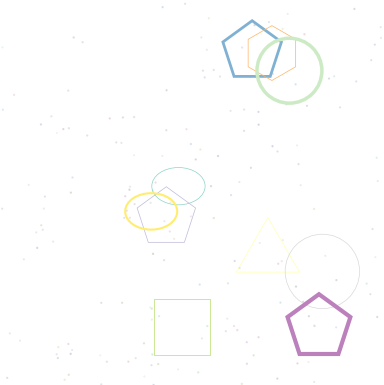[{"shape": "oval", "thickness": 0.5, "radius": 0.35, "center": [0.464, 0.516]}, {"shape": "triangle", "thickness": 0.5, "radius": 0.47, "center": [0.696, 0.34]}, {"shape": "pentagon", "thickness": 0.5, "radius": 0.4, "center": [0.432, 0.435]}, {"shape": "pentagon", "thickness": 2, "radius": 0.4, "center": [0.655, 0.866]}, {"shape": "hexagon", "thickness": 0.5, "radius": 0.36, "center": [0.706, 0.862]}, {"shape": "square", "thickness": 0.5, "radius": 0.36, "center": [0.473, 0.151]}, {"shape": "circle", "thickness": 0.5, "radius": 0.48, "center": [0.837, 0.295]}, {"shape": "pentagon", "thickness": 3, "radius": 0.43, "center": [0.828, 0.15]}, {"shape": "circle", "thickness": 2.5, "radius": 0.42, "center": [0.752, 0.816]}, {"shape": "oval", "thickness": 1.5, "radius": 0.34, "center": [0.393, 0.451]}]